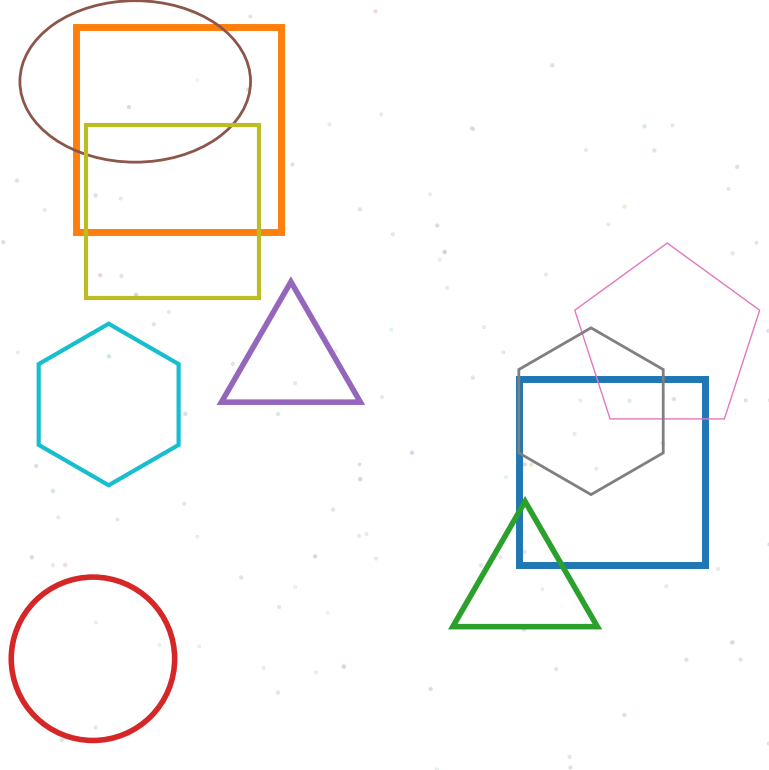[{"shape": "square", "thickness": 2.5, "radius": 0.6, "center": [0.795, 0.387]}, {"shape": "square", "thickness": 2.5, "radius": 0.67, "center": [0.232, 0.832]}, {"shape": "triangle", "thickness": 2, "radius": 0.54, "center": [0.682, 0.24]}, {"shape": "circle", "thickness": 2, "radius": 0.53, "center": [0.121, 0.144]}, {"shape": "triangle", "thickness": 2, "radius": 0.52, "center": [0.378, 0.53]}, {"shape": "oval", "thickness": 1, "radius": 0.75, "center": [0.176, 0.894]}, {"shape": "pentagon", "thickness": 0.5, "radius": 0.63, "center": [0.867, 0.558]}, {"shape": "hexagon", "thickness": 1, "radius": 0.54, "center": [0.768, 0.466]}, {"shape": "square", "thickness": 1.5, "radius": 0.56, "center": [0.224, 0.725]}, {"shape": "hexagon", "thickness": 1.5, "radius": 0.52, "center": [0.141, 0.475]}]